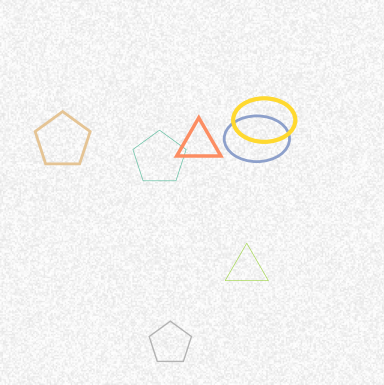[{"shape": "pentagon", "thickness": 0.5, "radius": 0.36, "center": [0.414, 0.589]}, {"shape": "triangle", "thickness": 2.5, "radius": 0.33, "center": [0.516, 0.628]}, {"shape": "oval", "thickness": 2, "radius": 0.42, "center": [0.667, 0.64]}, {"shape": "triangle", "thickness": 0.5, "radius": 0.32, "center": [0.641, 0.303]}, {"shape": "oval", "thickness": 3, "radius": 0.4, "center": [0.686, 0.688]}, {"shape": "pentagon", "thickness": 2, "radius": 0.38, "center": [0.163, 0.635]}, {"shape": "pentagon", "thickness": 1, "radius": 0.29, "center": [0.442, 0.108]}]